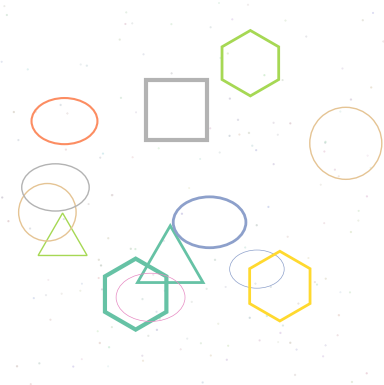[{"shape": "triangle", "thickness": 2, "radius": 0.49, "center": [0.442, 0.315]}, {"shape": "hexagon", "thickness": 3, "radius": 0.46, "center": [0.352, 0.236]}, {"shape": "oval", "thickness": 1.5, "radius": 0.43, "center": [0.167, 0.685]}, {"shape": "oval", "thickness": 2, "radius": 0.47, "center": [0.544, 0.423]}, {"shape": "oval", "thickness": 0.5, "radius": 0.35, "center": [0.667, 0.301]}, {"shape": "oval", "thickness": 0.5, "radius": 0.45, "center": [0.391, 0.228]}, {"shape": "hexagon", "thickness": 2, "radius": 0.42, "center": [0.65, 0.836]}, {"shape": "triangle", "thickness": 1, "radius": 0.37, "center": [0.163, 0.373]}, {"shape": "hexagon", "thickness": 2, "radius": 0.45, "center": [0.727, 0.257]}, {"shape": "circle", "thickness": 1, "radius": 0.47, "center": [0.898, 0.628]}, {"shape": "circle", "thickness": 1, "radius": 0.37, "center": [0.123, 0.449]}, {"shape": "oval", "thickness": 1, "radius": 0.44, "center": [0.144, 0.513]}, {"shape": "square", "thickness": 3, "radius": 0.39, "center": [0.459, 0.714]}]